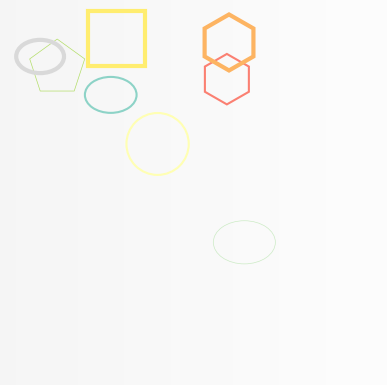[{"shape": "oval", "thickness": 1.5, "radius": 0.33, "center": [0.286, 0.754]}, {"shape": "circle", "thickness": 1.5, "radius": 0.4, "center": [0.407, 0.626]}, {"shape": "hexagon", "thickness": 1.5, "radius": 0.33, "center": [0.585, 0.794]}, {"shape": "hexagon", "thickness": 3, "radius": 0.36, "center": [0.591, 0.89]}, {"shape": "pentagon", "thickness": 0.5, "radius": 0.37, "center": [0.148, 0.824]}, {"shape": "oval", "thickness": 3, "radius": 0.31, "center": [0.104, 0.853]}, {"shape": "oval", "thickness": 0.5, "radius": 0.4, "center": [0.631, 0.371]}, {"shape": "square", "thickness": 3, "radius": 0.36, "center": [0.3, 0.9]}]